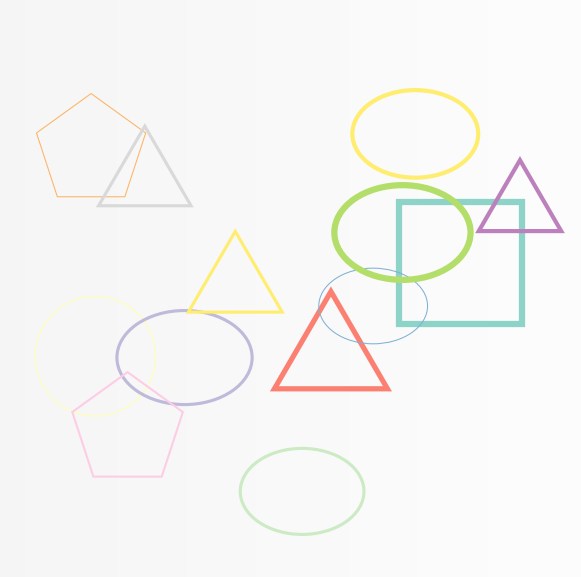[{"shape": "square", "thickness": 3, "radius": 0.53, "center": [0.792, 0.544]}, {"shape": "circle", "thickness": 0.5, "radius": 0.52, "center": [0.164, 0.382]}, {"shape": "oval", "thickness": 1.5, "radius": 0.58, "center": [0.317, 0.38]}, {"shape": "triangle", "thickness": 2.5, "radius": 0.56, "center": [0.569, 0.382]}, {"shape": "oval", "thickness": 0.5, "radius": 0.47, "center": [0.642, 0.469]}, {"shape": "pentagon", "thickness": 0.5, "radius": 0.49, "center": [0.157, 0.738]}, {"shape": "oval", "thickness": 3, "radius": 0.59, "center": [0.692, 0.597]}, {"shape": "pentagon", "thickness": 1, "radius": 0.5, "center": [0.219, 0.255]}, {"shape": "triangle", "thickness": 1.5, "radius": 0.46, "center": [0.249, 0.689]}, {"shape": "triangle", "thickness": 2, "radius": 0.41, "center": [0.895, 0.64]}, {"shape": "oval", "thickness": 1.5, "radius": 0.53, "center": [0.52, 0.148]}, {"shape": "triangle", "thickness": 1.5, "radius": 0.47, "center": [0.405, 0.505]}, {"shape": "oval", "thickness": 2, "radius": 0.54, "center": [0.714, 0.767]}]